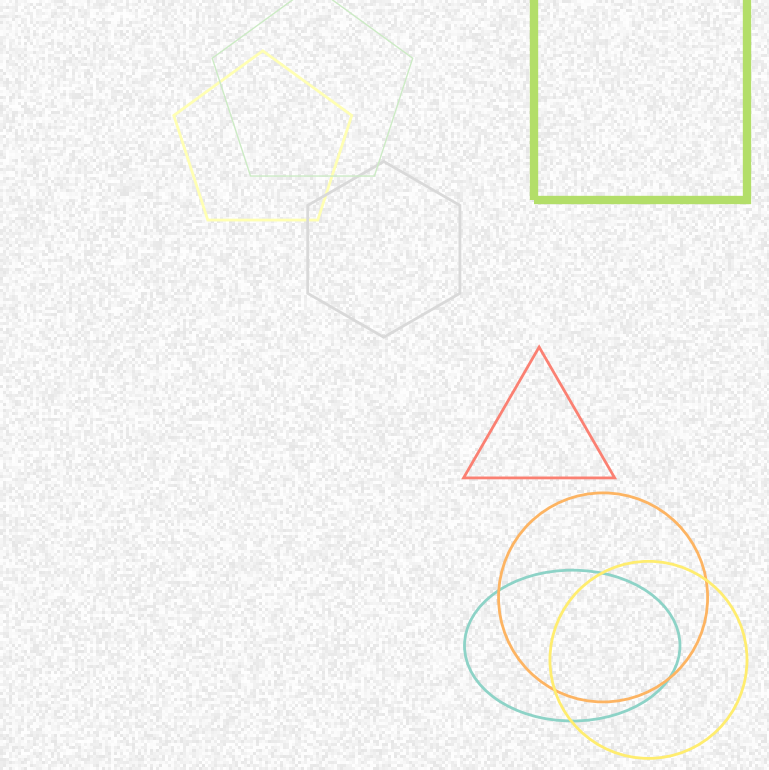[{"shape": "oval", "thickness": 1, "radius": 0.7, "center": [0.743, 0.162]}, {"shape": "pentagon", "thickness": 1, "radius": 0.61, "center": [0.341, 0.812]}, {"shape": "triangle", "thickness": 1, "radius": 0.57, "center": [0.7, 0.436]}, {"shape": "circle", "thickness": 1, "radius": 0.68, "center": [0.783, 0.224]}, {"shape": "square", "thickness": 3, "radius": 0.69, "center": [0.832, 0.88]}, {"shape": "hexagon", "thickness": 1, "radius": 0.57, "center": [0.498, 0.676]}, {"shape": "pentagon", "thickness": 0.5, "radius": 0.68, "center": [0.406, 0.882]}, {"shape": "circle", "thickness": 1, "radius": 0.64, "center": [0.842, 0.143]}]